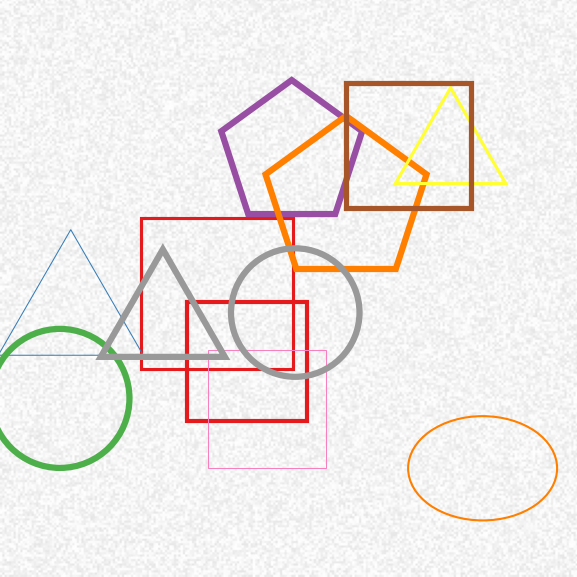[{"shape": "square", "thickness": 1.5, "radius": 0.66, "center": [0.376, 0.491]}, {"shape": "square", "thickness": 2, "radius": 0.52, "center": [0.427, 0.373]}, {"shape": "triangle", "thickness": 0.5, "radius": 0.72, "center": [0.123, 0.456]}, {"shape": "circle", "thickness": 3, "radius": 0.6, "center": [0.104, 0.309]}, {"shape": "pentagon", "thickness": 3, "radius": 0.64, "center": [0.505, 0.732]}, {"shape": "pentagon", "thickness": 3, "radius": 0.73, "center": [0.599, 0.652]}, {"shape": "oval", "thickness": 1, "radius": 0.64, "center": [0.836, 0.188]}, {"shape": "triangle", "thickness": 1.5, "radius": 0.55, "center": [0.78, 0.737]}, {"shape": "square", "thickness": 2.5, "radius": 0.54, "center": [0.707, 0.747]}, {"shape": "square", "thickness": 0.5, "radius": 0.51, "center": [0.462, 0.291]}, {"shape": "triangle", "thickness": 3, "radius": 0.62, "center": [0.282, 0.443]}, {"shape": "circle", "thickness": 3, "radius": 0.56, "center": [0.511, 0.458]}]